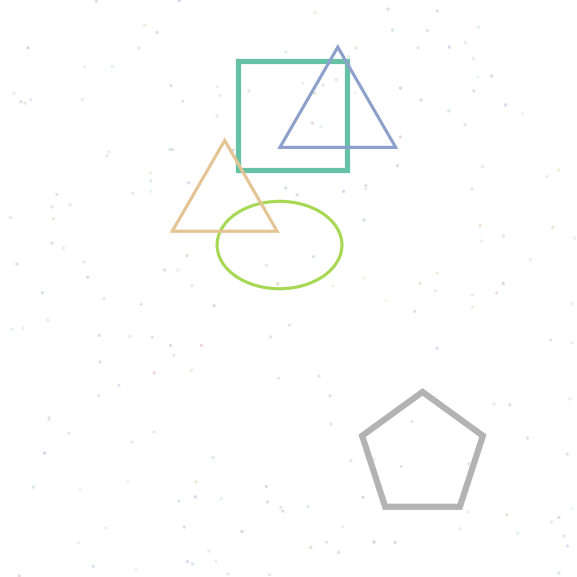[{"shape": "square", "thickness": 2.5, "radius": 0.47, "center": [0.507, 0.798]}, {"shape": "triangle", "thickness": 1.5, "radius": 0.58, "center": [0.585, 0.802]}, {"shape": "oval", "thickness": 1.5, "radius": 0.54, "center": [0.484, 0.575]}, {"shape": "triangle", "thickness": 1.5, "radius": 0.52, "center": [0.389, 0.651]}, {"shape": "pentagon", "thickness": 3, "radius": 0.55, "center": [0.732, 0.211]}]